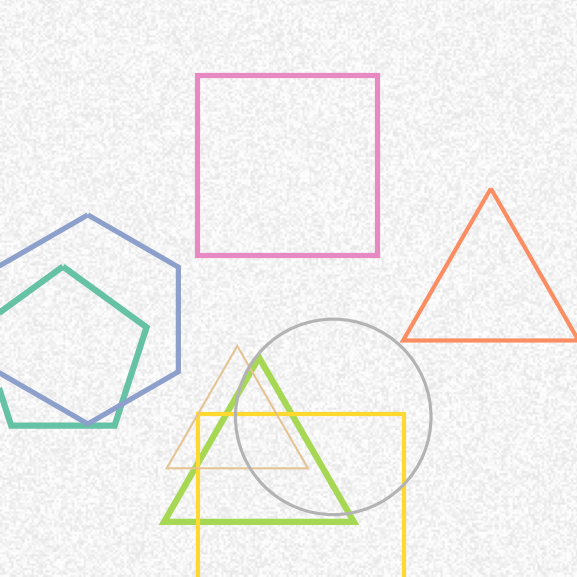[{"shape": "pentagon", "thickness": 3, "radius": 0.76, "center": [0.109, 0.385]}, {"shape": "triangle", "thickness": 2, "radius": 0.88, "center": [0.85, 0.497]}, {"shape": "hexagon", "thickness": 2.5, "radius": 0.91, "center": [0.152, 0.446]}, {"shape": "square", "thickness": 2.5, "radius": 0.78, "center": [0.498, 0.713]}, {"shape": "triangle", "thickness": 3, "radius": 0.95, "center": [0.448, 0.19]}, {"shape": "square", "thickness": 2, "radius": 0.89, "center": [0.521, 0.104]}, {"shape": "triangle", "thickness": 1, "radius": 0.71, "center": [0.411, 0.259]}, {"shape": "circle", "thickness": 1.5, "radius": 0.85, "center": [0.577, 0.277]}]